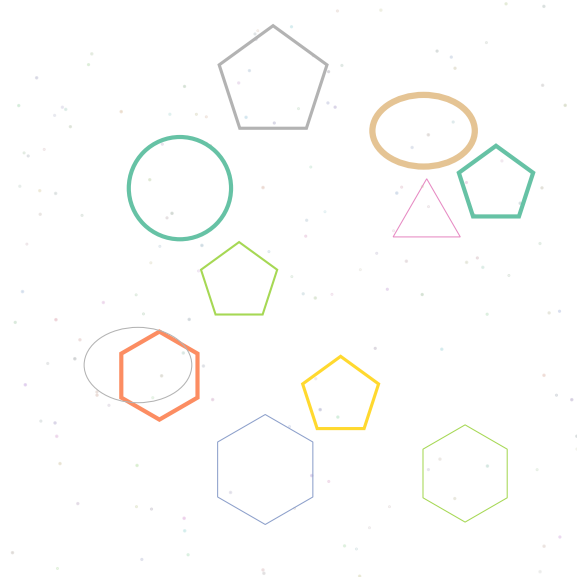[{"shape": "circle", "thickness": 2, "radius": 0.44, "center": [0.312, 0.673]}, {"shape": "pentagon", "thickness": 2, "radius": 0.34, "center": [0.859, 0.679]}, {"shape": "hexagon", "thickness": 2, "radius": 0.38, "center": [0.276, 0.349]}, {"shape": "hexagon", "thickness": 0.5, "radius": 0.48, "center": [0.459, 0.186]}, {"shape": "triangle", "thickness": 0.5, "radius": 0.34, "center": [0.739, 0.622]}, {"shape": "hexagon", "thickness": 0.5, "radius": 0.42, "center": [0.805, 0.179]}, {"shape": "pentagon", "thickness": 1, "radius": 0.35, "center": [0.414, 0.511]}, {"shape": "pentagon", "thickness": 1.5, "radius": 0.35, "center": [0.59, 0.313]}, {"shape": "oval", "thickness": 3, "radius": 0.44, "center": [0.734, 0.773]}, {"shape": "oval", "thickness": 0.5, "radius": 0.47, "center": [0.239, 0.367]}, {"shape": "pentagon", "thickness": 1.5, "radius": 0.49, "center": [0.473, 0.856]}]